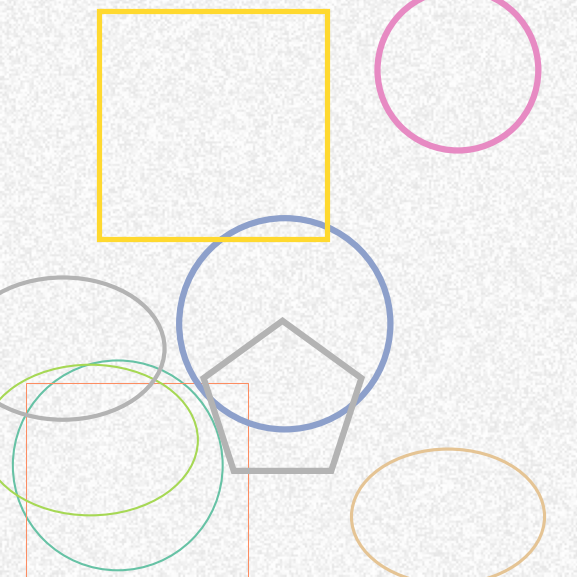[{"shape": "circle", "thickness": 1, "radius": 0.91, "center": [0.204, 0.193]}, {"shape": "square", "thickness": 0.5, "radius": 0.96, "center": [0.238, 0.144]}, {"shape": "circle", "thickness": 3, "radius": 0.91, "center": [0.493, 0.438]}, {"shape": "circle", "thickness": 3, "radius": 0.7, "center": [0.793, 0.878]}, {"shape": "oval", "thickness": 1, "radius": 0.93, "center": [0.156, 0.237]}, {"shape": "square", "thickness": 2.5, "radius": 0.99, "center": [0.368, 0.782]}, {"shape": "oval", "thickness": 1.5, "radius": 0.84, "center": [0.776, 0.105]}, {"shape": "pentagon", "thickness": 3, "radius": 0.72, "center": [0.489, 0.3]}, {"shape": "oval", "thickness": 2, "radius": 0.88, "center": [0.109, 0.395]}]